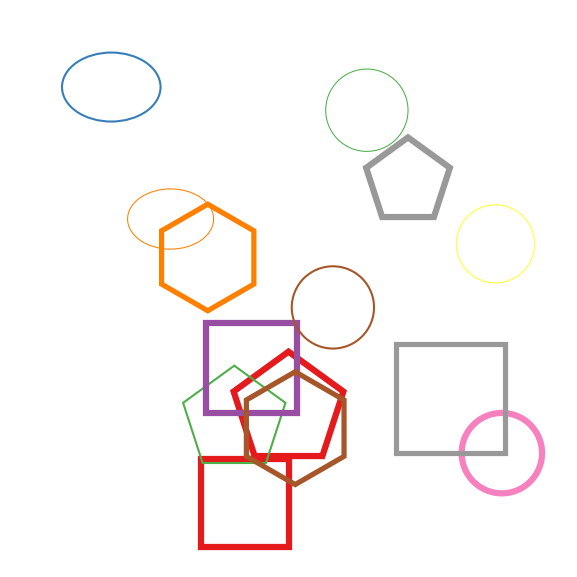[{"shape": "pentagon", "thickness": 3, "radius": 0.5, "center": [0.5, 0.29]}, {"shape": "square", "thickness": 3, "radius": 0.38, "center": [0.424, 0.128]}, {"shape": "oval", "thickness": 1, "radius": 0.43, "center": [0.193, 0.848]}, {"shape": "pentagon", "thickness": 1, "radius": 0.47, "center": [0.406, 0.273]}, {"shape": "circle", "thickness": 0.5, "radius": 0.36, "center": [0.635, 0.808]}, {"shape": "square", "thickness": 3, "radius": 0.39, "center": [0.436, 0.362]}, {"shape": "oval", "thickness": 0.5, "radius": 0.37, "center": [0.295, 0.62]}, {"shape": "hexagon", "thickness": 2.5, "radius": 0.46, "center": [0.36, 0.553]}, {"shape": "circle", "thickness": 0.5, "radius": 0.34, "center": [0.858, 0.577]}, {"shape": "hexagon", "thickness": 2.5, "radius": 0.49, "center": [0.511, 0.258]}, {"shape": "circle", "thickness": 1, "radius": 0.36, "center": [0.576, 0.467]}, {"shape": "circle", "thickness": 3, "radius": 0.35, "center": [0.869, 0.214]}, {"shape": "square", "thickness": 2.5, "radius": 0.47, "center": [0.78, 0.31]}, {"shape": "pentagon", "thickness": 3, "radius": 0.38, "center": [0.707, 0.685]}]